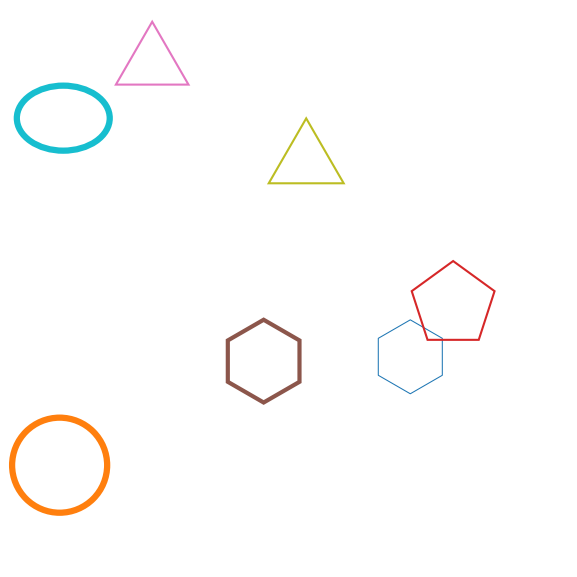[{"shape": "hexagon", "thickness": 0.5, "radius": 0.32, "center": [0.71, 0.381]}, {"shape": "circle", "thickness": 3, "radius": 0.41, "center": [0.103, 0.194]}, {"shape": "pentagon", "thickness": 1, "radius": 0.38, "center": [0.785, 0.472]}, {"shape": "hexagon", "thickness": 2, "radius": 0.36, "center": [0.457, 0.374]}, {"shape": "triangle", "thickness": 1, "radius": 0.36, "center": [0.264, 0.889]}, {"shape": "triangle", "thickness": 1, "radius": 0.37, "center": [0.53, 0.719]}, {"shape": "oval", "thickness": 3, "radius": 0.4, "center": [0.11, 0.795]}]